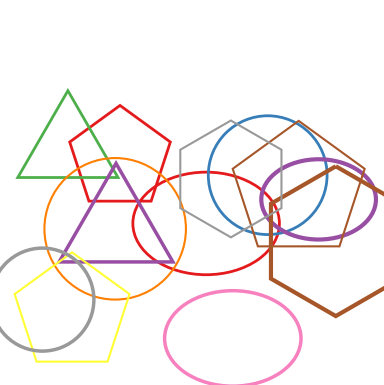[{"shape": "pentagon", "thickness": 2, "radius": 0.69, "center": [0.312, 0.589]}, {"shape": "oval", "thickness": 2, "radius": 0.95, "center": [0.535, 0.42]}, {"shape": "circle", "thickness": 2, "radius": 0.77, "center": [0.695, 0.545]}, {"shape": "triangle", "thickness": 2, "radius": 0.75, "center": [0.176, 0.614]}, {"shape": "triangle", "thickness": 2.5, "radius": 0.85, "center": [0.301, 0.405]}, {"shape": "oval", "thickness": 3, "radius": 0.74, "center": [0.828, 0.482]}, {"shape": "circle", "thickness": 1.5, "radius": 0.92, "center": [0.299, 0.406]}, {"shape": "pentagon", "thickness": 1.5, "radius": 0.78, "center": [0.187, 0.188]}, {"shape": "pentagon", "thickness": 1.5, "radius": 0.9, "center": [0.776, 0.506]}, {"shape": "hexagon", "thickness": 3, "radius": 0.97, "center": [0.872, 0.374]}, {"shape": "oval", "thickness": 2.5, "radius": 0.89, "center": [0.605, 0.121]}, {"shape": "hexagon", "thickness": 1.5, "radius": 0.76, "center": [0.6, 0.535]}, {"shape": "circle", "thickness": 2.5, "radius": 0.67, "center": [0.11, 0.222]}]